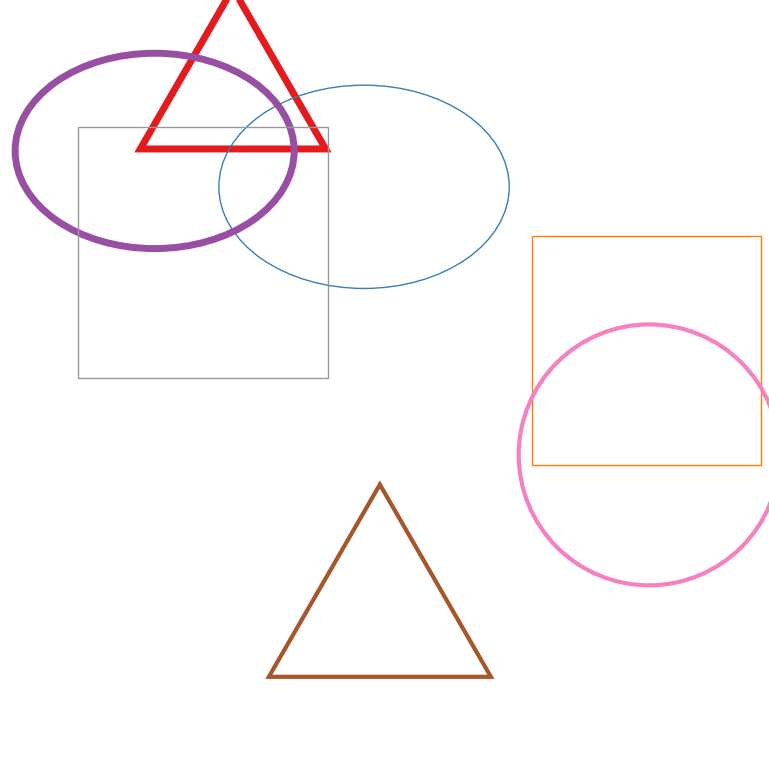[{"shape": "triangle", "thickness": 2.5, "radius": 0.69, "center": [0.303, 0.876]}, {"shape": "oval", "thickness": 0.5, "radius": 0.94, "center": [0.473, 0.757]}, {"shape": "oval", "thickness": 2.5, "radius": 0.91, "center": [0.201, 0.804]}, {"shape": "square", "thickness": 0.5, "radius": 0.74, "center": [0.839, 0.545]}, {"shape": "triangle", "thickness": 1.5, "radius": 0.83, "center": [0.493, 0.204]}, {"shape": "circle", "thickness": 1.5, "radius": 0.85, "center": [0.843, 0.409]}, {"shape": "square", "thickness": 0.5, "radius": 0.81, "center": [0.264, 0.672]}]